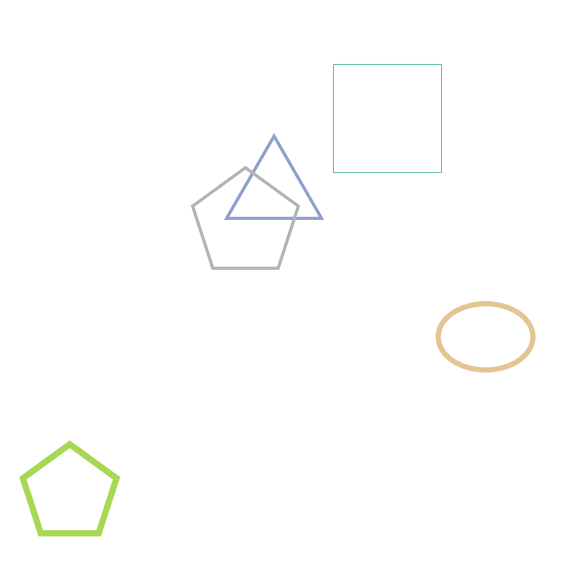[{"shape": "square", "thickness": 0.5, "radius": 0.47, "center": [0.67, 0.795]}, {"shape": "triangle", "thickness": 1.5, "radius": 0.47, "center": [0.475, 0.669]}, {"shape": "pentagon", "thickness": 3, "radius": 0.43, "center": [0.121, 0.145]}, {"shape": "oval", "thickness": 2.5, "radius": 0.41, "center": [0.841, 0.416]}, {"shape": "pentagon", "thickness": 1.5, "radius": 0.48, "center": [0.425, 0.612]}]